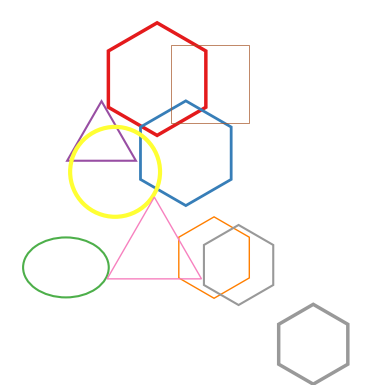[{"shape": "hexagon", "thickness": 2.5, "radius": 0.73, "center": [0.408, 0.794]}, {"shape": "hexagon", "thickness": 2, "radius": 0.68, "center": [0.483, 0.602]}, {"shape": "oval", "thickness": 1.5, "radius": 0.56, "center": [0.171, 0.305]}, {"shape": "triangle", "thickness": 1.5, "radius": 0.52, "center": [0.264, 0.634]}, {"shape": "hexagon", "thickness": 1, "radius": 0.53, "center": [0.556, 0.331]}, {"shape": "circle", "thickness": 3, "radius": 0.58, "center": [0.299, 0.554]}, {"shape": "square", "thickness": 0.5, "radius": 0.51, "center": [0.546, 0.782]}, {"shape": "triangle", "thickness": 1, "radius": 0.71, "center": [0.401, 0.346]}, {"shape": "hexagon", "thickness": 2.5, "radius": 0.52, "center": [0.814, 0.106]}, {"shape": "hexagon", "thickness": 1.5, "radius": 0.52, "center": [0.62, 0.312]}]